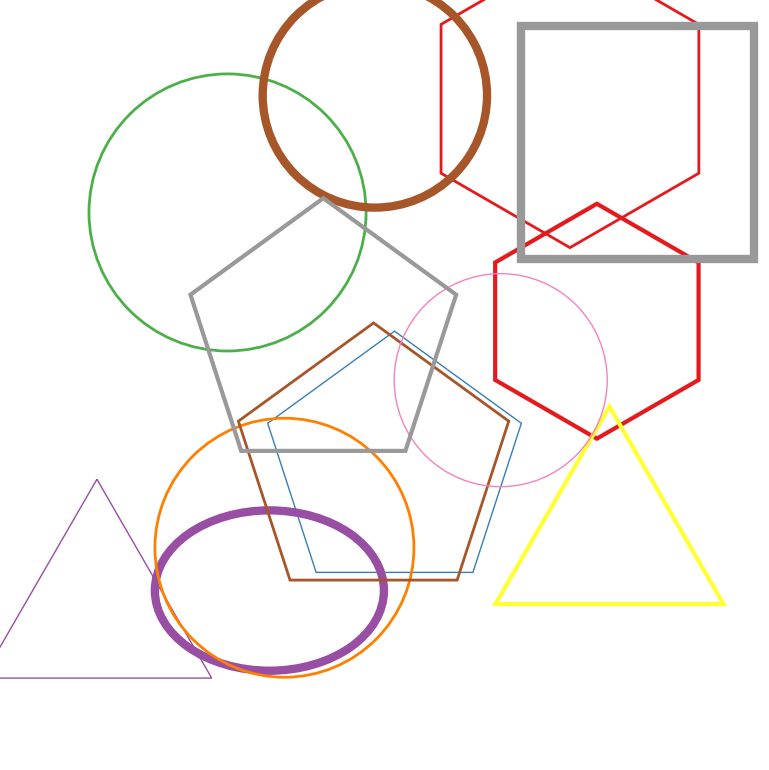[{"shape": "hexagon", "thickness": 1.5, "radius": 0.76, "center": [0.775, 0.583]}, {"shape": "hexagon", "thickness": 1, "radius": 0.97, "center": [0.74, 0.872]}, {"shape": "pentagon", "thickness": 0.5, "radius": 0.87, "center": [0.512, 0.397]}, {"shape": "circle", "thickness": 1, "radius": 0.9, "center": [0.295, 0.724]}, {"shape": "oval", "thickness": 3, "radius": 0.74, "center": [0.35, 0.233]}, {"shape": "triangle", "thickness": 0.5, "radius": 0.86, "center": [0.126, 0.205]}, {"shape": "circle", "thickness": 1, "radius": 0.84, "center": [0.369, 0.289]}, {"shape": "triangle", "thickness": 1.5, "radius": 0.85, "center": [0.792, 0.301]}, {"shape": "pentagon", "thickness": 1, "radius": 0.92, "center": [0.485, 0.396]}, {"shape": "circle", "thickness": 3, "radius": 0.73, "center": [0.487, 0.876]}, {"shape": "circle", "thickness": 0.5, "radius": 0.69, "center": [0.65, 0.506]}, {"shape": "pentagon", "thickness": 1.5, "radius": 0.91, "center": [0.42, 0.561]}, {"shape": "square", "thickness": 3, "radius": 0.76, "center": [0.828, 0.815]}]